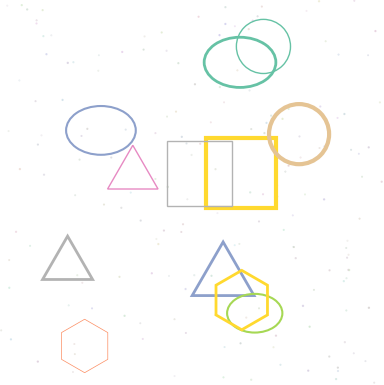[{"shape": "oval", "thickness": 2, "radius": 0.47, "center": [0.623, 0.838]}, {"shape": "circle", "thickness": 1, "radius": 0.35, "center": [0.684, 0.879]}, {"shape": "hexagon", "thickness": 0.5, "radius": 0.35, "center": [0.22, 0.101]}, {"shape": "triangle", "thickness": 2, "radius": 0.46, "center": [0.58, 0.279]}, {"shape": "oval", "thickness": 1.5, "radius": 0.45, "center": [0.262, 0.661]}, {"shape": "triangle", "thickness": 1, "radius": 0.38, "center": [0.345, 0.547]}, {"shape": "oval", "thickness": 1.5, "radius": 0.36, "center": [0.662, 0.186]}, {"shape": "hexagon", "thickness": 2, "radius": 0.39, "center": [0.628, 0.221]}, {"shape": "square", "thickness": 3, "radius": 0.45, "center": [0.626, 0.552]}, {"shape": "circle", "thickness": 3, "radius": 0.39, "center": [0.777, 0.652]}, {"shape": "triangle", "thickness": 2, "radius": 0.38, "center": [0.176, 0.312]}, {"shape": "square", "thickness": 1, "radius": 0.42, "center": [0.518, 0.549]}]